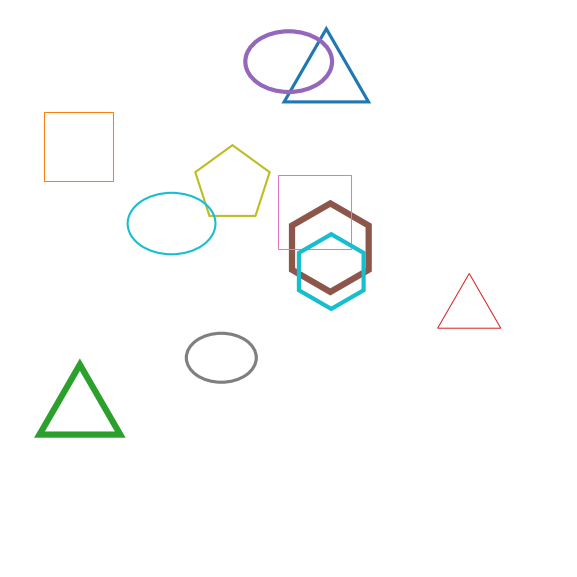[{"shape": "triangle", "thickness": 1.5, "radius": 0.42, "center": [0.565, 0.865]}, {"shape": "square", "thickness": 0.5, "radius": 0.3, "center": [0.136, 0.745]}, {"shape": "triangle", "thickness": 3, "radius": 0.4, "center": [0.138, 0.287]}, {"shape": "triangle", "thickness": 0.5, "radius": 0.32, "center": [0.812, 0.462]}, {"shape": "oval", "thickness": 2, "radius": 0.38, "center": [0.5, 0.892]}, {"shape": "hexagon", "thickness": 3, "radius": 0.38, "center": [0.572, 0.57]}, {"shape": "square", "thickness": 0.5, "radius": 0.32, "center": [0.544, 0.632]}, {"shape": "oval", "thickness": 1.5, "radius": 0.3, "center": [0.383, 0.38]}, {"shape": "pentagon", "thickness": 1, "radius": 0.34, "center": [0.403, 0.68]}, {"shape": "oval", "thickness": 1, "radius": 0.38, "center": [0.297, 0.612]}, {"shape": "hexagon", "thickness": 2, "radius": 0.32, "center": [0.574, 0.529]}]